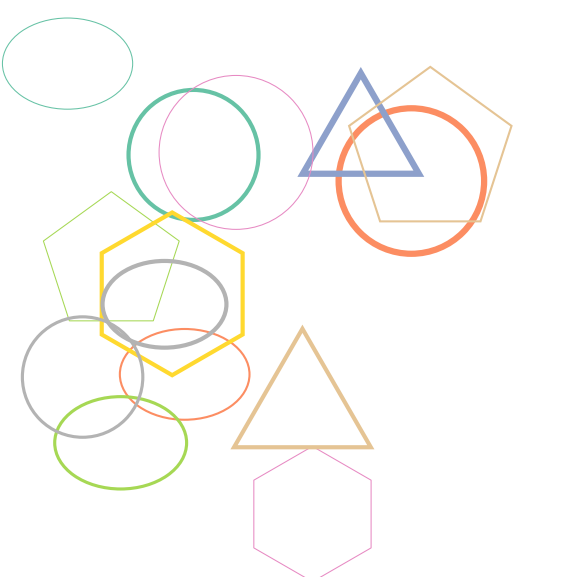[{"shape": "circle", "thickness": 2, "radius": 0.56, "center": [0.335, 0.731]}, {"shape": "oval", "thickness": 0.5, "radius": 0.56, "center": [0.117, 0.889]}, {"shape": "circle", "thickness": 3, "radius": 0.63, "center": [0.712, 0.686]}, {"shape": "oval", "thickness": 1, "radius": 0.56, "center": [0.32, 0.351]}, {"shape": "triangle", "thickness": 3, "radius": 0.58, "center": [0.625, 0.756]}, {"shape": "hexagon", "thickness": 0.5, "radius": 0.59, "center": [0.541, 0.109]}, {"shape": "circle", "thickness": 0.5, "radius": 0.67, "center": [0.409, 0.735]}, {"shape": "oval", "thickness": 1.5, "radius": 0.57, "center": [0.209, 0.232]}, {"shape": "pentagon", "thickness": 0.5, "radius": 0.62, "center": [0.193, 0.544]}, {"shape": "hexagon", "thickness": 2, "radius": 0.7, "center": [0.298, 0.49]}, {"shape": "pentagon", "thickness": 1, "radius": 0.74, "center": [0.745, 0.735]}, {"shape": "triangle", "thickness": 2, "radius": 0.68, "center": [0.524, 0.293]}, {"shape": "oval", "thickness": 2, "radius": 0.54, "center": [0.285, 0.472]}, {"shape": "circle", "thickness": 1.5, "radius": 0.52, "center": [0.143, 0.346]}]